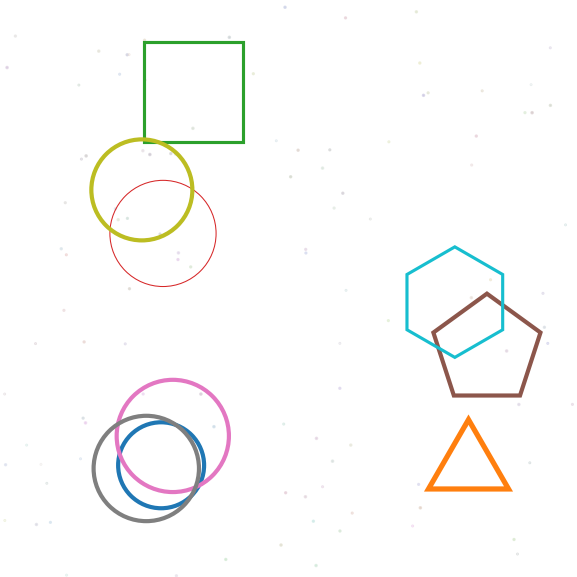[{"shape": "circle", "thickness": 2, "radius": 0.37, "center": [0.279, 0.193]}, {"shape": "triangle", "thickness": 2.5, "radius": 0.4, "center": [0.811, 0.192]}, {"shape": "square", "thickness": 1.5, "radius": 0.43, "center": [0.335, 0.84]}, {"shape": "circle", "thickness": 0.5, "radius": 0.46, "center": [0.282, 0.595]}, {"shape": "pentagon", "thickness": 2, "radius": 0.49, "center": [0.843, 0.393]}, {"shape": "circle", "thickness": 2, "radius": 0.49, "center": [0.299, 0.244]}, {"shape": "circle", "thickness": 2, "radius": 0.46, "center": [0.253, 0.188]}, {"shape": "circle", "thickness": 2, "radius": 0.44, "center": [0.246, 0.67]}, {"shape": "hexagon", "thickness": 1.5, "radius": 0.48, "center": [0.788, 0.476]}]